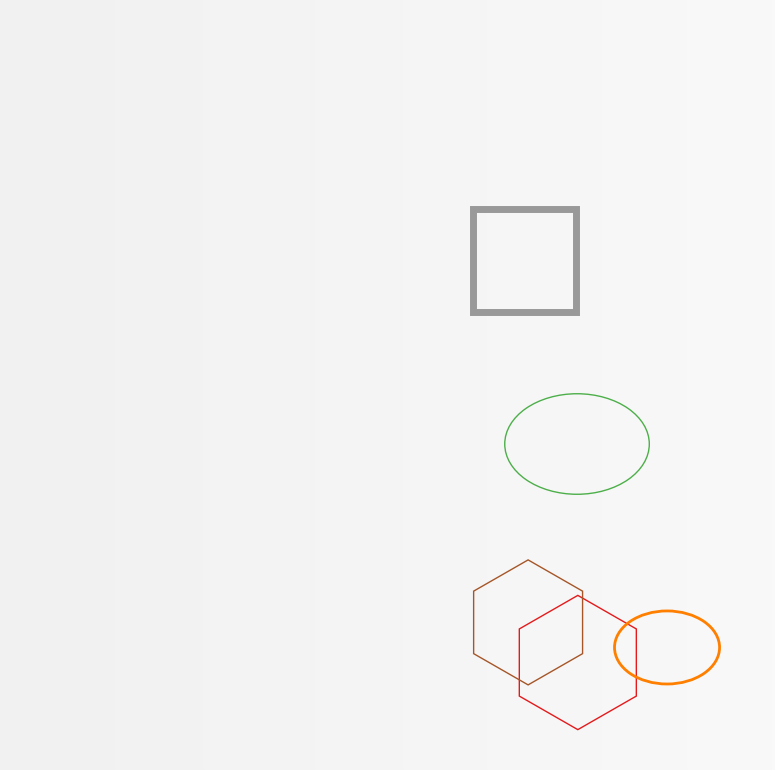[{"shape": "hexagon", "thickness": 0.5, "radius": 0.44, "center": [0.746, 0.14]}, {"shape": "oval", "thickness": 0.5, "radius": 0.47, "center": [0.745, 0.423]}, {"shape": "oval", "thickness": 1, "radius": 0.34, "center": [0.861, 0.159]}, {"shape": "hexagon", "thickness": 0.5, "radius": 0.41, "center": [0.681, 0.192]}, {"shape": "square", "thickness": 2.5, "radius": 0.33, "center": [0.677, 0.662]}]